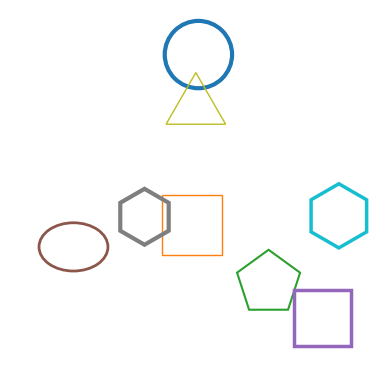[{"shape": "circle", "thickness": 3, "radius": 0.44, "center": [0.515, 0.858]}, {"shape": "square", "thickness": 1, "radius": 0.39, "center": [0.498, 0.415]}, {"shape": "pentagon", "thickness": 1.5, "radius": 0.43, "center": [0.698, 0.265]}, {"shape": "square", "thickness": 2.5, "radius": 0.36, "center": [0.838, 0.175]}, {"shape": "oval", "thickness": 2, "radius": 0.45, "center": [0.191, 0.359]}, {"shape": "hexagon", "thickness": 3, "radius": 0.36, "center": [0.375, 0.437]}, {"shape": "triangle", "thickness": 1, "radius": 0.45, "center": [0.509, 0.722]}, {"shape": "hexagon", "thickness": 2.5, "radius": 0.42, "center": [0.88, 0.439]}]